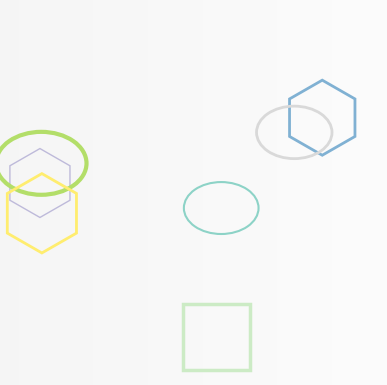[{"shape": "oval", "thickness": 1.5, "radius": 0.48, "center": [0.571, 0.46]}, {"shape": "hexagon", "thickness": 1, "radius": 0.45, "center": [0.103, 0.525]}, {"shape": "hexagon", "thickness": 2, "radius": 0.49, "center": [0.832, 0.694]}, {"shape": "oval", "thickness": 3, "radius": 0.58, "center": [0.107, 0.576]}, {"shape": "oval", "thickness": 2, "radius": 0.49, "center": [0.759, 0.656]}, {"shape": "square", "thickness": 2.5, "radius": 0.43, "center": [0.558, 0.124]}, {"shape": "hexagon", "thickness": 2, "radius": 0.52, "center": [0.108, 0.446]}]